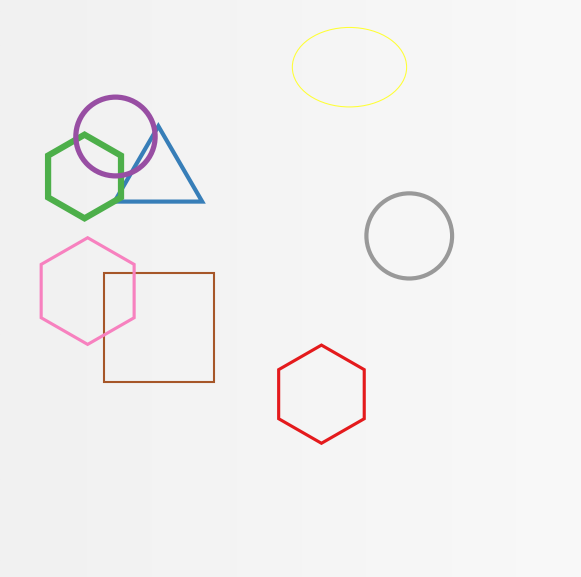[{"shape": "hexagon", "thickness": 1.5, "radius": 0.42, "center": [0.553, 0.317]}, {"shape": "triangle", "thickness": 2, "radius": 0.44, "center": [0.272, 0.694]}, {"shape": "hexagon", "thickness": 3, "radius": 0.36, "center": [0.145, 0.693]}, {"shape": "circle", "thickness": 2.5, "radius": 0.34, "center": [0.199, 0.763]}, {"shape": "oval", "thickness": 0.5, "radius": 0.49, "center": [0.601, 0.883]}, {"shape": "square", "thickness": 1, "radius": 0.47, "center": [0.274, 0.432]}, {"shape": "hexagon", "thickness": 1.5, "radius": 0.46, "center": [0.151, 0.495]}, {"shape": "circle", "thickness": 2, "radius": 0.37, "center": [0.704, 0.591]}]